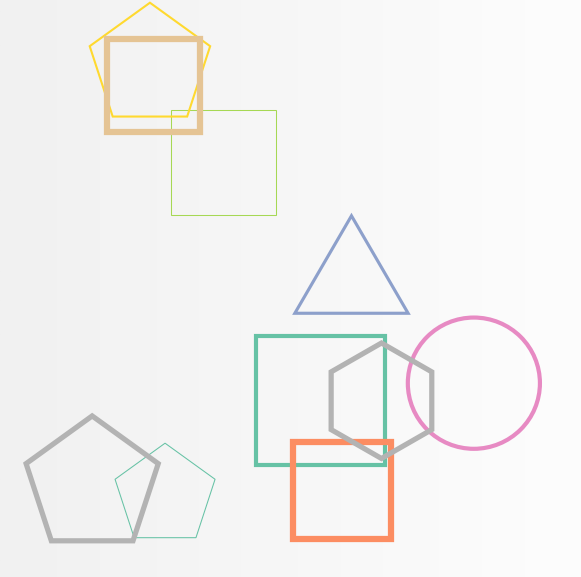[{"shape": "pentagon", "thickness": 0.5, "radius": 0.45, "center": [0.284, 0.141]}, {"shape": "square", "thickness": 2, "radius": 0.56, "center": [0.552, 0.306]}, {"shape": "square", "thickness": 3, "radius": 0.42, "center": [0.589, 0.15]}, {"shape": "triangle", "thickness": 1.5, "radius": 0.56, "center": [0.605, 0.513]}, {"shape": "circle", "thickness": 2, "radius": 0.57, "center": [0.815, 0.336]}, {"shape": "square", "thickness": 0.5, "radius": 0.45, "center": [0.385, 0.718]}, {"shape": "pentagon", "thickness": 1, "radius": 0.54, "center": [0.258, 0.885]}, {"shape": "square", "thickness": 3, "radius": 0.4, "center": [0.264, 0.85]}, {"shape": "hexagon", "thickness": 2.5, "radius": 0.5, "center": [0.656, 0.305]}, {"shape": "pentagon", "thickness": 2.5, "radius": 0.6, "center": [0.159, 0.159]}]